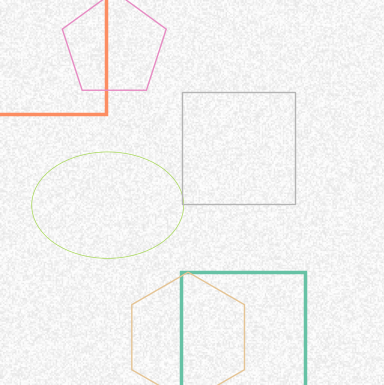[{"shape": "square", "thickness": 2.5, "radius": 0.81, "center": [0.631, 0.132]}, {"shape": "square", "thickness": 2.5, "radius": 0.8, "center": [0.114, 0.864]}, {"shape": "pentagon", "thickness": 1, "radius": 0.71, "center": [0.297, 0.88]}, {"shape": "oval", "thickness": 0.5, "radius": 0.99, "center": [0.28, 0.467]}, {"shape": "hexagon", "thickness": 1, "radius": 0.84, "center": [0.489, 0.124]}, {"shape": "square", "thickness": 1, "radius": 0.73, "center": [0.62, 0.616]}]